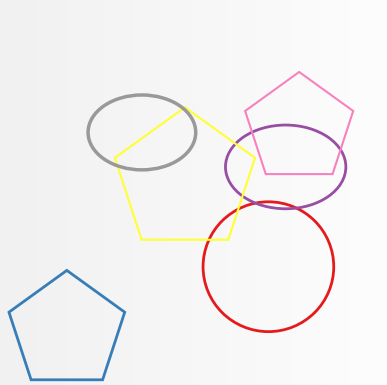[{"shape": "circle", "thickness": 2, "radius": 0.84, "center": [0.693, 0.307]}, {"shape": "pentagon", "thickness": 2, "radius": 0.79, "center": [0.172, 0.141]}, {"shape": "oval", "thickness": 2, "radius": 0.78, "center": [0.737, 0.566]}, {"shape": "pentagon", "thickness": 1.5, "radius": 0.95, "center": [0.477, 0.531]}, {"shape": "pentagon", "thickness": 1.5, "radius": 0.73, "center": [0.772, 0.666]}, {"shape": "oval", "thickness": 2.5, "radius": 0.69, "center": [0.366, 0.656]}]